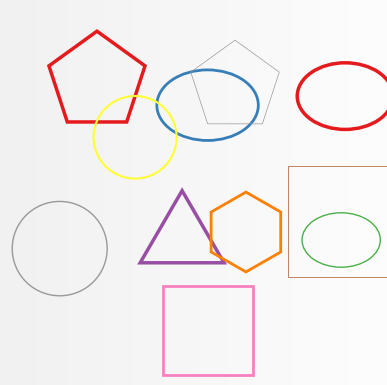[{"shape": "oval", "thickness": 2.5, "radius": 0.62, "center": [0.891, 0.75]}, {"shape": "pentagon", "thickness": 2.5, "radius": 0.65, "center": [0.25, 0.789]}, {"shape": "oval", "thickness": 2, "radius": 0.65, "center": [0.536, 0.727]}, {"shape": "oval", "thickness": 1, "radius": 0.5, "center": [0.88, 0.377]}, {"shape": "triangle", "thickness": 2.5, "radius": 0.62, "center": [0.47, 0.38]}, {"shape": "hexagon", "thickness": 2, "radius": 0.52, "center": [0.635, 0.397]}, {"shape": "circle", "thickness": 1.5, "radius": 0.54, "center": [0.349, 0.643]}, {"shape": "square", "thickness": 0.5, "radius": 0.72, "center": [0.887, 0.425]}, {"shape": "square", "thickness": 2, "radius": 0.58, "center": [0.537, 0.142]}, {"shape": "circle", "thickness": 1, "radius": 0.61, "center": [0.154, 0.354]}, {"shape": "pentagon", "thickness": 0.5, "radius": 0.6, "center": [0.607, 0.776]}]